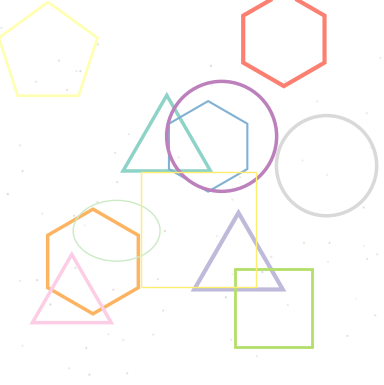[{"shape": "triangle", "thickness": 2.5, "radius": 0.66, "center": [0.433, 0.621]}, {"shape": "pentagon", "thickness": 2, "radius": 0.67, "center": [0.125, 0.86]}, {"shape": "triangle", "thickness": 3, "radius": 0.66, "center": [0.619, 0.315]}, {"shape": "hexagon", "thickness": 3, "radius": 0.61, "center": [0.737, 0.898]}, {"shape": "hexagon", "thickness": 1.5, "radius": 0.59, "center": [0.541, 0.62]}, {"shape": "hexagon", "thickness": 2.5, "radius": 0.68, "center": [0.242, 0.321]}, {"shape": "square", "thickness": 2, "radius": 0.5, "center": [0.711, 0.2]}, {"shape": "triangle", "thickness": 2.5, "radius": 0.59, "center": [0.186, 0.221]}, {"shape": "circle", "thickness": 2.5, "radius": 0.65, "center": [0.848, 0.57]}, {"shape": "circle", "thickness": 2.5, "radius": 0.71, "center": [0.576, 0.646]}, {"shape": "oval", "thickness": 1, "radius": 0.56, "center": [0.303, 0.401]}, {"shape": "square", "thickness": 1, "radius": 0.75, "center": [0.515, 0.404]}]